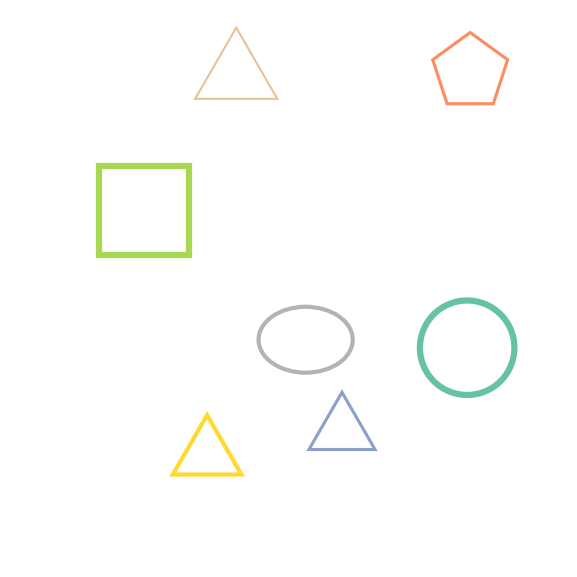[{"shape": "circle", "thickness": 3, "radius": 0.41, "center": [0.809, 0.397]}, {"shape": "pentagon", "thickness": 1.5, "radius": 0.34, "center": [0.814, 0.875]}, {"shape": "triangle", "thickness": 1.5, "radius": 0.33, "center": [0.592, 0.254]}, {"shape": "square", "thickness": 3, "radius": 0.39, "center": [0.249, 0.635]}, {"shape": "triangle", "thickness": 2, "radius": 0.34, "center": [0.359, 0.212]}, {"shape": "triangle", "thickness": 1, "radius": 0.41, "center": [0.409, 0.869]}, {"shape": "oval", "thickness": 2, "radius": 0.41, "center": [0.529, 0.411]}]